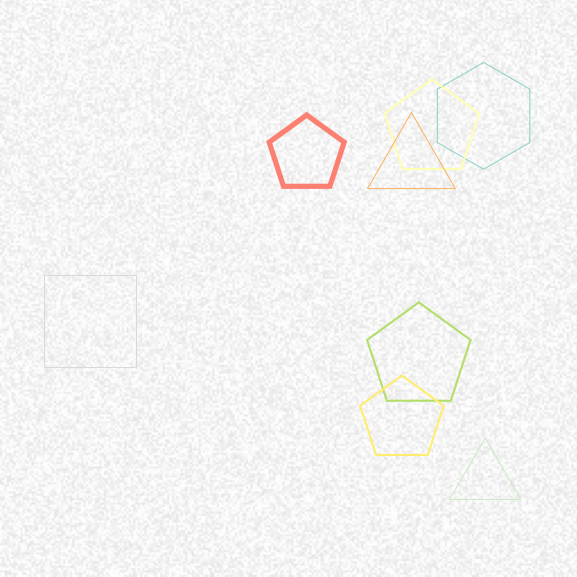[{"shape": "hexagon", "thickness": 0.5, "radius": 0.46, "center": [0.837, 0.799]}, {"shape": "pentagon", "thickness": 1, "radius": 0.43, "center": [0.748, 0.776]}, {"shape": "pentagon", "thickness": 2.5, "radius": 0.34, "center": [0.531, 0.732]}, {"shape": "triangle", "thickness": 0.5, "radius": 0.44, "center": [0.712, 0.716]}, {"shape": "pentagon", "thickness": 1, "radius": 0.47, "center": [0.725, 0.381]}, {"shape": "square", "thickness": 0.5, "radius": 0.4, "center": [0.157, 0.444]}, {"shape": "triangle", "thickness": 0.5, "radius": 0.36, "center": [0.84, 0.17]}, {"shape": "pentagon", "thickness": 1, "radius": 0.38, "center": [0.696, 0.273]}]